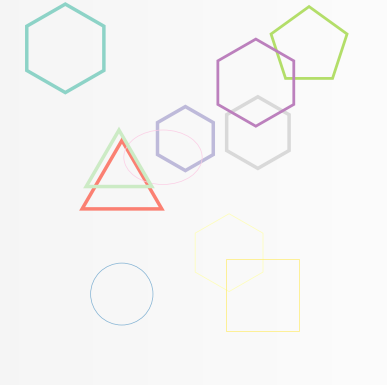[{"shape": "hexagon", "thickness": 2.5, "radius": 0.57, "center": [0.169, 0.874]}, {"shape": "hexagon", "thickness": 0.5, "radius": 0.51, "center": [0.591, 0.344]}, {"shape": "hexagon", "thickness": 2.5, "radius": 0.42, "center": [0.478, 0.64]}, {"shape": "triangle", "thickness": 2.5, "radius": 0.59, "center": [0.315, 0.517]}, {"shape": "circle", "thickness": 0.5, "radius": 0.4, "center": [0.314, 0.236]}, {"shape": "pentagon", "thickness": 2, "radius": 0.52, "center": [0.798, 0.88]}, {"shape": "oval", "thickness": 0.5, "radius": 0.51, "center": [0.421, 0.592]}, {"shape": "hexagon", "thickness": 2.5, "radius": 0.47, "center": [0.665, 0.656]}, {"shape": "hexagon", "thickness": 2, "radius": 0.57, "center": [0.66, 0.785]}, {"shape": "triangle", "thickness": 2.5, "radius": 0.49, "center": [0.307, 0.564]}, {"shape": "square", "thickness": 0.5, "radius": 0.47, "center": [0.677, 0.234]}]